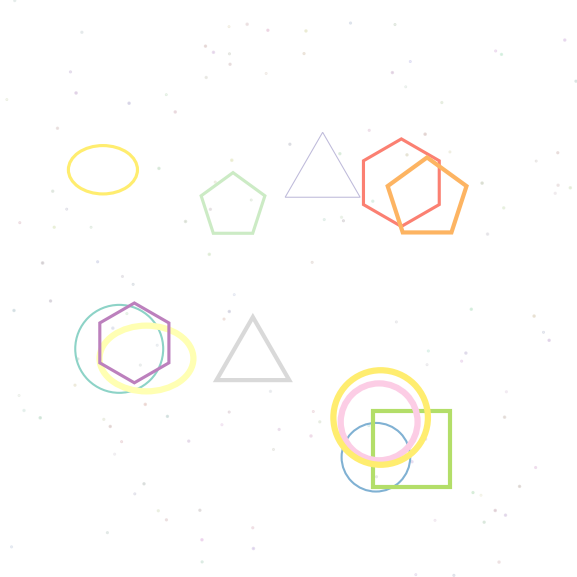[{"shape": "circle", "thickness": 1, "radius": 0.38, "center": [0.206, 0.395]}, {"shape": "oval", "thickness": 3, "radius": 0.41, "center": [0.254, 0.378]}, {"shape": "triangle", "thickness": 0.5, "radius": 0.37, "center": [0.559, 0.695]}, {"shape": "hexagon", "thickness": 1.5, "radius": 0.38, "center": [0.695, 0.683]}, {"shape": "circle", "thickness": 1, "radius": 0.3, "center": [0.651, 0.207]}, {"shape": "pentagon", "thickness": 2, "radius": 0.36, "center": [0.74, 0.655]}, {"shape": "square", "thickness": 2, "radius": 0.33, "center": [0.713, 0.222]}, {"shape": "circle", "thickness": 3, "radius": 0.33, "center": [0.657, 0.269]}, {"shape": "triangle", "thickness": 2, "radius": 0.36, "center": [0.438, 0.377]}, {"shape": "hexagon", "thickness": 1.5, "radius": 0.35, "center": [0.233, 0.405]}, {"shape": "pentagon", "thickness": 1.5, "radius": 0.29, "center": [0.403, 0.642]}, {"shape": "circle", "thickness": 3, "radius": 0.41, "center": [0.659, 0.276]}, {"shape": "oval", "thickness": 1.5, "radius": 0.3, "center": [0.178, 0.705]}]